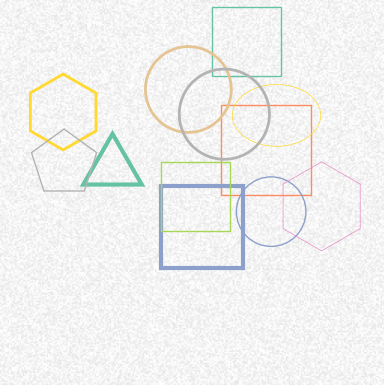[{"shape": "square", "thickness": 1, "radius": 0.45, "center": [0.64, 0.892]}, {"shape": "triangle", "thickness": 3, "radius": 0.44, "center": [0.292, 0.565]}, {"shape": "square", "thickness": 1, "radius": 0.59, "center": [0.69, 0.61]}, {"shape": "circle", "thickness": 1, "radius": 0.45, "center": [0.704, 0.45]}, {"shape": "square", "thickness": 3, "radius": 0.53, "center": [0.525, 0.411]}, {"shape": "hexagon", "thickness": 0.5, "radius": 0.58, "center": [0.835, 0.464]}, {"shape": "square", "thickness": 1, "radius": 0.45, "center": [0.508, 0.49]}, {"shape": "hexagon", "thickness": 2, "radius": 0.49, "center": [0.164, 0.709]}, {"shape": "oval", "thickness": 0.5, "radius": 0.57, "center": [0.718, 0.7]}, {"shape": "circle", "thickness": 2, "radius": 0.56, "center": [0.489, 0.768]}, {"shape": "pentagon", "thickness": 1, "radius": 0.45, "center": [0.166, 0.576]}, {"shape": "circle", "thickness": 2, "radius": 0.59, "center": [0.583, 0.703]}]